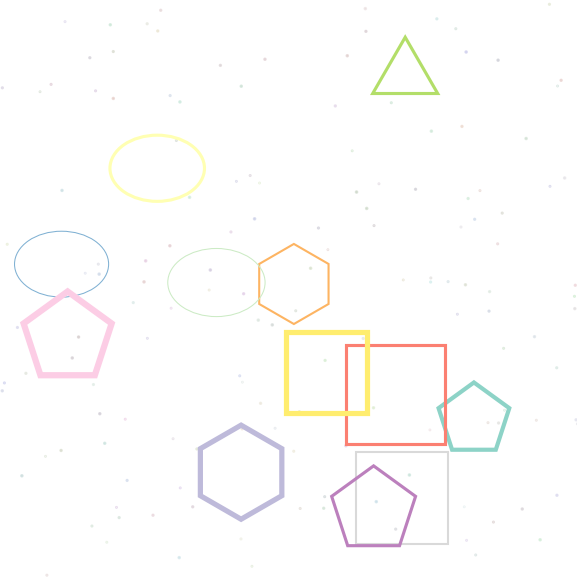[{"shape": "pentagon", "thickness": 2, "radius": 0.32, "center": [0.821, 0.272]}, {"shape": "oval", "thickness": 1.5, "radius": 0.41, "center": [0.272, 0.708]}, {"shape": "hexagon", "thickness": 2.5, "radius": 0.41, "center": [0.417, 0.181]}, {"shape": "square", "thickness": 1.5, "radius": 0.43, "center": [0.684, 0.316]}, {"shape": "oval", "thickness": 0.5, "radius": 0.41, "center": [0.107, 0.542]}, {"shape": "hexagon", "thickness": 1, "radius": 0.35, "center": [0.509, 0.507]}, {"shape": "triangle", "thickness": 1.5, "radius": 0.32, "center": [0.702, 0.87]}, {"shape": "pentagon", "thickness": 3, "radius": 0.4, "center": [0.117, 0.414]}, {"shape": "square", "thickness": 1, "radius": 0.4, "center": [0.696, 0.137]}, {"shape": "pentagon", "thickness": 1.5, "radius": 0.38, "center": [0.647, 0.116]}, {"shape": "oval", "thickness": 0.5, "radius": 0.42, "center": [0.375, 0.51]}, {"shape": "square", "thickness": 2.5, "radius": 0.35, "center": [0.565, 0.354]}]